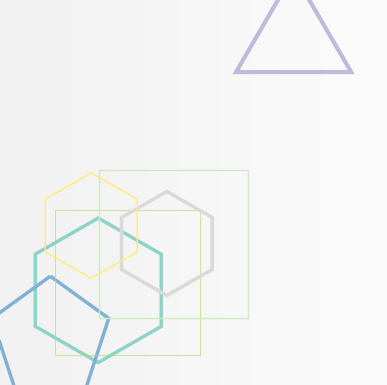[{"shape": "hexagon", "thickness": 2.5, "radius": 0.94, "center": [0.254, 0.246]}, {"shape": "triangle", "thickness": 3, "radius": 0.86, "center": [0.758, 0.899]}, {"shape": "pentagon", "thickness": 2.5, "radius": 0.79, "center": [0.13, 0.124]}, {"shape": "square", "thickness": 0.5, "radius": 0.94, "center": [0.329, 0.266]}, {"shape": "hexagon", "thickness": 2.5, "radius": 0.68, "center": [0.431, 0.368]}, {"shape": "square", "thickness": 1, "radius": 0.96, "center": [0.447, 0.365]}, {"shape": "hexagon", "thickness": 1, "radius": 0.68, "center": [0.235, 0.414]}]